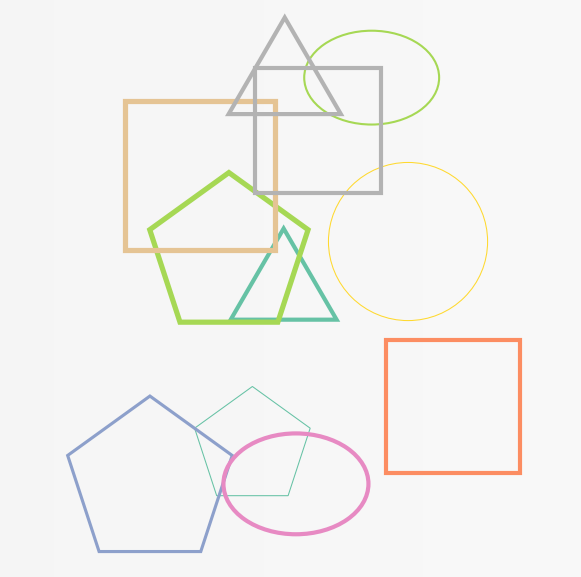[{"shape": "triangle", "thickness": 2, "radius": 0.53, "center": [0.488, 0.498]}, {"shape": "pentagon", "thickness": 0.5, "radius": 0.52, "center": [0.434, 0.225]}, {"shape": "square", "thickness": 2, "radius": 0.58, "center": [0.779, 0.296]}, {"shape": "pentagon", "thickness": 1.5, "radius": 0.74, "center": [0.258, 0.164]}, {"shape": "oval", "thickness": 2, "radius": 0.62, "center": [0.509, 0.161]}, {"shape": "pentagon", "thickness": 2.5, "radius": 0.72, "center": [0.394, 0.557]}, {"shape": "oval", "thickness": 1, "radius": 0.58, "center": [0.639, 0.865]}, {"shape": "circle", "thickness": 0.5, "radius": 0.68, "center": [0.702, 0.581]}, {"shape": "square", "thickness": 2.5, "radius": 0.65, "center": [0.345, 0.696]}, {"shape": "square", "thickness": 2, "radius": 0.54, "center": [0.547, 0.773]}, {"shape": "triangle", "thickness": 2, "radius": 0.56, "center": [0.49, 0.857]}]